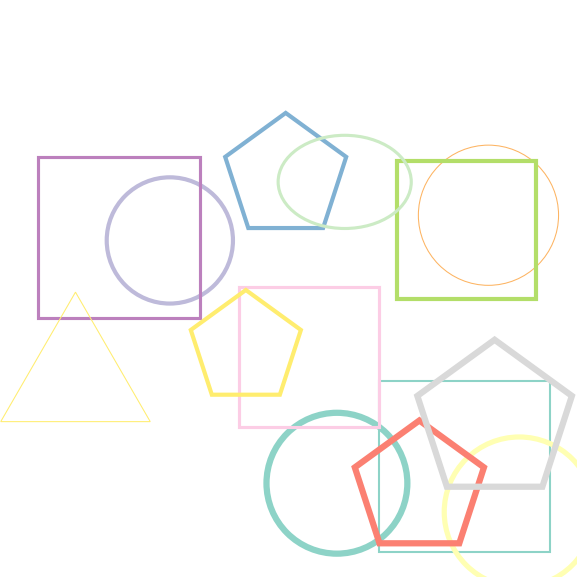[{"shape": "circle", "thickness": 3, "radius": 0.61, "center": [0.583, 0.162]}, {"shape": "square", "thickness": 1, "radius": 0.74, "center": [0.804, 0.191]}, {"shape": "circle", "thickness": 2.5, "radius": 0.65, "center": [0.899, 0.113]}, {"shape": "circle", "thickness": 2, "radius": 0.55, "center": [0.294, 0.583]}, {"shape": "pentagon", "thickness": 3, "radius": 0.59, "center": [0.726, 0.153]}, {"shape": "pentagon", "thickness": 2, "radius": 0.55, "center": [0.495, 0.693]}, {"shape": "circle", "thickness": 0.5, "radius": 0.61, "center": [0.846, 0.626]}, {"shape": "square", "thickness": 2, "radius": 0.6, "center": [0.808, 0.601]}, {"shape": "square", "thickness": 1.5, "radius": 0.61, "center": [0.535, 0.381]}, {"shape": "pentagon", "thickness": 3, "radius": 0.7, "center": [0.856, 0.27]}, {"shape": "square", "thickness": 1.5, "radius": 0.7, "center": [0.206, 0.588]}, {"shape": "oval", "thickness": 1.5, "radius": 0.58, "center": [0.597, 0.684]}, {"shape": "pentagon", "thickness": 2, "radius": 0.5, "center": [0.426, 0.397]}, {"shape": "triangle", "thickness": 0.5, "radius": 0.75, "center": [0.131, 0.344]}]